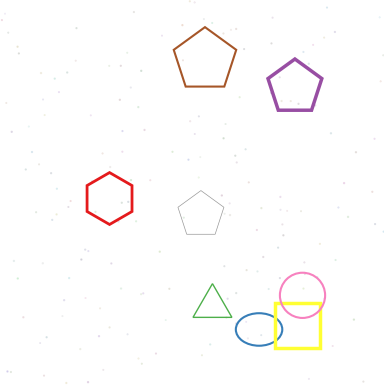[{"shape": "hexagon", "thickness": 2, "radius": 0.34, "center": [0.285, 0.484]}, {"shape": "oval", "thickness": 1.5, "radius": 0.3, "center": [0.673, 0.144]}, {"shape": "triangle", "thickness": 1, "radius": 0.29, "center": [0.552, 0.205]}, {"shape": "pentagon", "thickness": 2.5, "radius": 0.37, "center": [0.766, 0.773]}, {"shape": "square", "thickness": 2.5, "radius": 0.29, "center": [0.773, 0.155]}, {"shape": "pentagon", "thickness": 1.5, "radius": 0.43, "center": [0.532, 0.844]}, {"shape": "circle", "thickness": 1.5, "radius": 0.29, "center": [0.786, 0.233]}, {"shape": "pentagon", "thickness": 0.5, "radius": 0.31, "center": [0.522, 0.442]}]